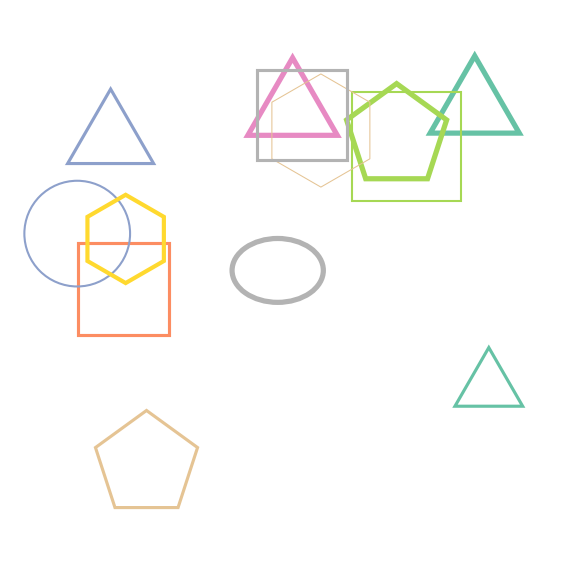[{"shape": "triangle", "thickness": 2.5, "radius": 0.45, "center": [0.822, 0.813]}, {"shape": "triangle", "thickness": 1.5, "radius": 0.34, "center": [0.846, 0.33]}, {"shape": "square", "thickness": 1.5, "radius": 0.4, "center": [0.214, 0.499]}, {"shape": "triangle", "thickness": 1.5, "radius": 0.43, "center": [0.192, 0.759]}, {"shape": "circle", "thickness": 1, "radius": 0.46, "center": [0.134, 0.595]}, {"shape": "triangle", "thickness": 2.5, "radius": 0.45, "center": [0.507, 0.81]}, {"shape": "pentagon", "thickness": 2.5, "radius": 0.46, "center": [0.687, 0.763]}, {"shape": "square", "thickness": 1, "radius": 0.47, "center": [0.704, 0.745]}, {"shape": "hexagon", "thickness": 2, "radius": 0.38, "center": [0.218, 0.585]}, {"shape": "pentagon", "thickness": 1.5, "radius": 0.46, "center": [0.254, 0.195]}, {"shape": "hexagon", "thickness": 0.5, "radius": 0.49, "center": [0.556, 0.773]}, {"shape": "square", "thickness": 1.5, "radius": 0.39, "center": [0.523, 0.8]}, {"shape": "oval", "thickness": 2.5, "radius": 0.4, "center": [0.481, 0.531]}]